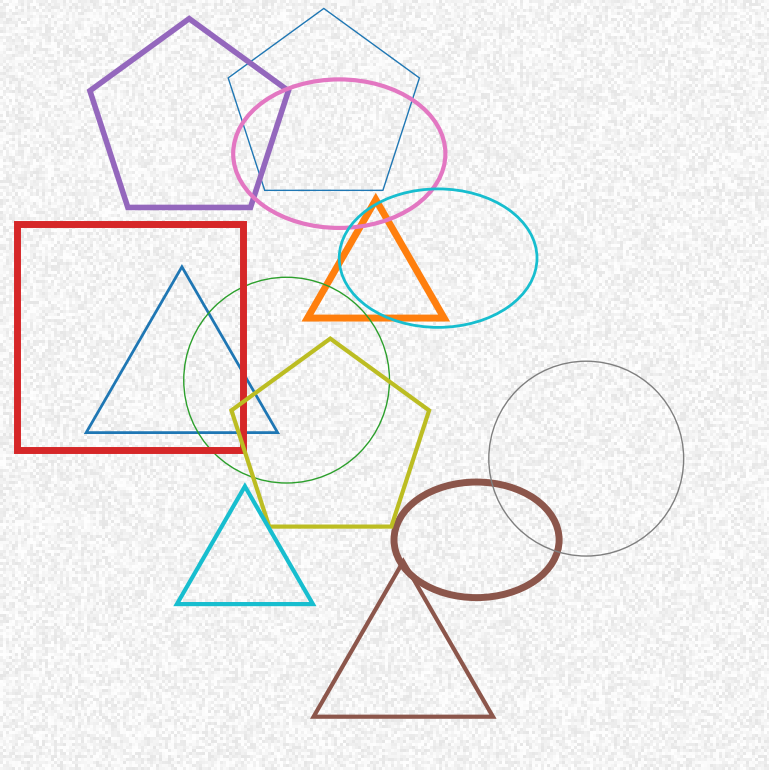[{"shape": "triangle", "thickness": 1, "radius": 0.72, "center": [0.236, 0.51]}, {"shape": "pentagon", "thickness": 0.5, "radius": 0.65, "center": [0.421, 0.858]}, {"shape": "triangle", "thickness": 2.5, "radius": 0.51, "center": [0.488, 0.638]}, {"shape": "circle", "thickness": 0.5, "radius": 0.67, "center": [0.372, 0.506]}, {"shape": "square", "thickness": 2.5, "radius": 0.73, "center": [0.169, 0.563]}, {"shape": "pentagon", "thickness": 2, "radius": 0.68, "center": [0.246, 0.84]}, {"shape": "oval", "thickness": 2.5, "radius": 0.54, "center": [0.619, 0.299]}, {"shape": "triangle", "thickness": 1.5, "radius": 0.67, "center": [0.524, 0.136]}, {"shape": "oval", "thickness": 1.5, "radius": 0.69, "center": [0.441, 0.8]}, {"shape": "circle", "thickness": 0.5, "radius": 0.63, "center": [0.761, 0.404]}, {"shape": "pentagon", "thickness": 1.5, "radius": 0.67, "center": [0.429, 0.425]}, {"shape": "triangle", "thickness": 1.5, "radius": 0.51, "center": [0.318, 0.266]}, {"shape": "oval", "thickness": 1, "radius": 0.64, "center": [0.569, 0.665]}]